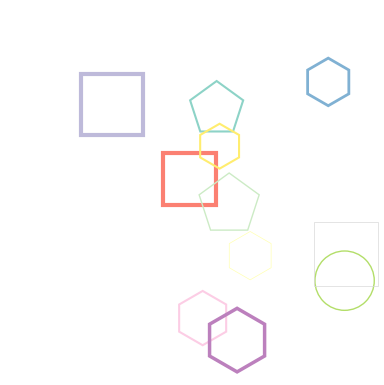[{"shape": "pentagon", "thickness": 1.5, "radius": 0.36, "center": [0.563, 0.717]}, {"shape": "hexagon", "thickness": 0.5, "radius": 0.31, "center": [0.65, 0.336]}, {"shape": "square", "thickness": 3, "radius": 0.4, "center": [0.291, 0.728]}, {"shape": "square", "thickness": 3, "radius": 0.34, "center": [0.492, 0.535]}, {"shape": "hexagon", "thickness": 2, "radius": 0.31, "center": [0.853, 0.787]}, {"shape": "circle", "thickness": 1, "radius": 0.39, "center": [0.895, 0.271]}, {"shape": "hexagon", "thickness": 1.5, "radius": 0.35, "center": [0.526, 0.174]}, {"shape": "square", "thickness": 0.5, "radius": 0.41, "center": [0.899, 0.34]}, {"shape": "hexagon", "thickness": 2.5, "radius": 0.41, "center": [0.616, 0.117]}, {"shape": "pentagon", "thickness": 1, "radius": 0.41, "center": [0.595, 0.469]}, {"shape": "hexagon", "thickness": 1.5, "radius": 0.29, "center": [0.57, 0.62]}]